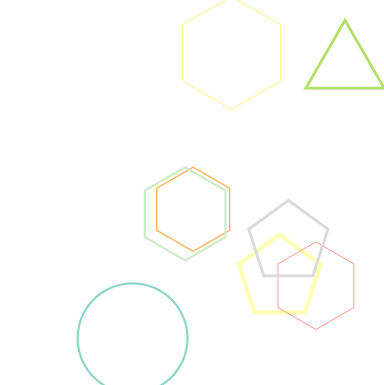[{"shape": "circle", "thickness": 1.5, "radius": 0.71, "center": [0.344, 0.121]}, {"shape": "pentagon", "thickness": 3, "radius": 0.56, "center": [0.726, 0.279]}, {"shape": "hexagon", "thickness": 0.5, "radius": 0.57, "center": [0.821, 0.258]}, {"shape": "hexagon", "thickness": 1, "radius": 0.55, "center": [0.502, 0.456]}, {"shape": "triangle", "thickness": 2, "radius": 0.59, "center": [0.896, 0.83]}, {"shape": "pentagon", "thickness": 2, "radius": 0.54, "center": [0.749, 0.371]}, {"shape": "hexagon", "thickness": 1.5, "radius": 0.6, "center": [0.481, 0.445]}, {"shape": "hexagon", "thickness": 0.5, "radius": 0.73, "center": [0.602, 0.863]}]